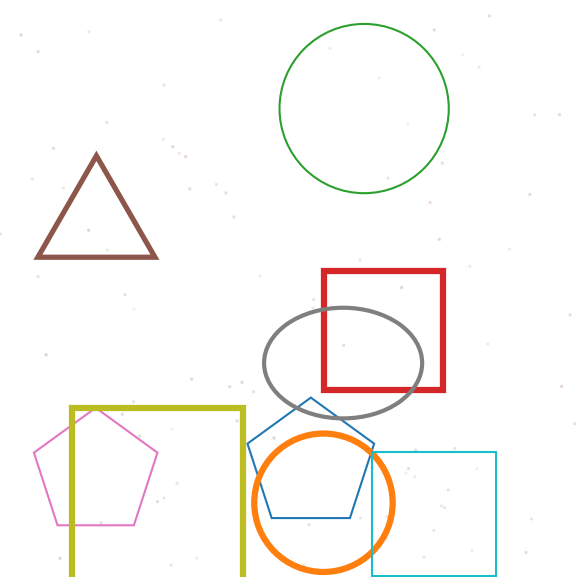[{"shape": "pentagon", "thickness": 1, "radius": 0.58, "center": [0.538, 0.195]}, {"shape": "circle", "thickness": 3, "radius": 0.6, "center": [0.56, 0.129]}, {"shape": "circle", "thickness": 1, "radius": 0.73, "center": [0.631, 0.811]}, {"shape": "square", "thickness": 3, "radius": 0.51, "center": [0.663, 0.427]}, {"shape": "triangle", "thickness": 2.5, "radius": 0.59, "center": [0.167, 0.612]}, {"shape": "pentagon", "thickness": 1, "radius": 0.56, "center": [0.166, 0.181]}, {"shape": "oval", "thickness": 2, "radius": 0.68, "center": [0.594, 0.37]}, {"shape": "square", "thickness": 3, "radius": 0.74, "center": [0.273, 0.145]}, {"shape": "square", "thickness": 1, "radius": 0.54, "center": [0.752, 0.109]}]